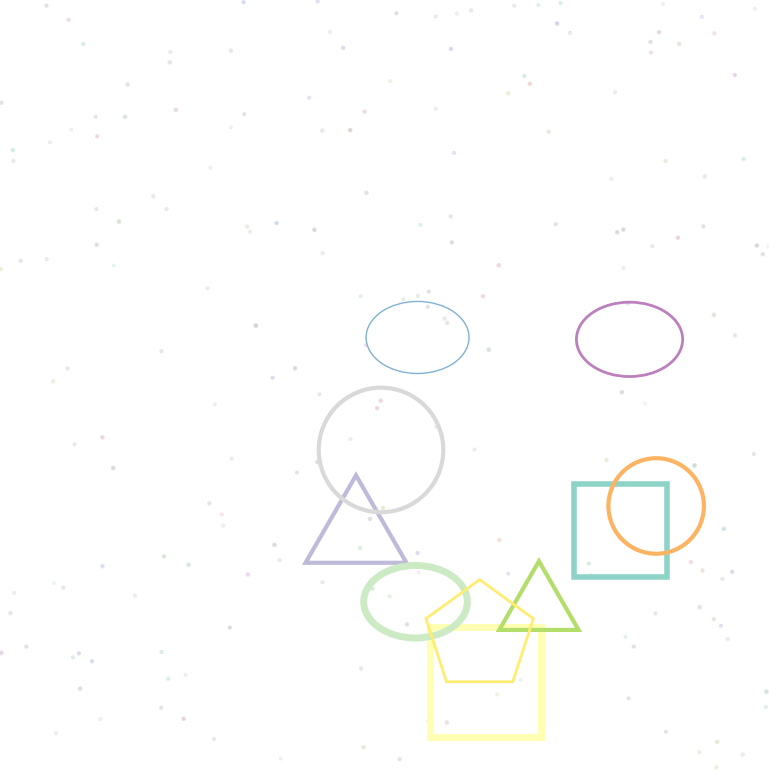[{"shape": "square", "thickness": 2, "radius": 0.3, "center": [0.806, 0.311]}, {"shape": "square", "thickness": 2.5, "radius": 0.36, "center": [0.631, 0.114]}, {"shape": "triangle", "thickness": 1.5, "radius": 0.38, "center": [0.462, 0.307]}, {"shape": "oval", "thickness": 0.5, "radius": 0.33, "center": [0.542, 0.562]}, {"shape": "circle", "thickness": 1.5, "radius": 0.31, "center": [0.852, 0.343]}, {"shape": "triangle", "thickness": 1.5, "radius": 0.3, "center": [0.7, 0.212]}, {"shape": "circle", "thickness": 1.5, "radius": 0.4, "center": [0.495, 0.416]}, {"shape": "oval", "thickness": 1, "radius": 0.34, "center": [0.818, 0.559]}, {"shape": "oval", "thickness": 2.5, "radius": 0.34, "center": [0.54, 0.219]}, {"shape": "pentagon", "thickness": 1, "radius": 0.37, "center": [0.623, 0.174]}]